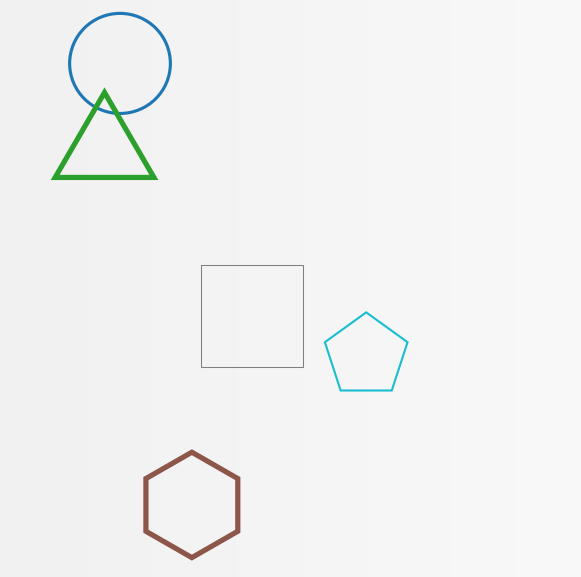[{"shape": "circle", "thickness": 1.5, "radius": 0.43, "center": [0.206, 0.889]}, {"shape": "triangle", "thickness": 2.5, "radius": 0.49, "center": [0.18, 0.741]}, {"shape": "hexagon", "thickness": 2.5, "radius": 0.46, "center": [0.33, 0.125]}, {"shape": "square", "thickness": 0.5, "radius": 0.44, "center": [0.434, 0.452]}, {"shape": "pentagon", "thickness": 1, "radius": 0.37, "center": [0.63, 0.383]}]